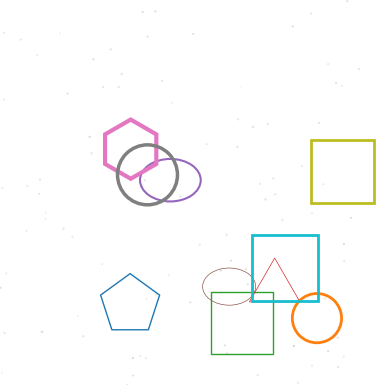[{"shape": "pentagon", "thickness": 1, "radius": 0.4, "center": [0.338, 0.209]}, {"shape": "circle", "thickness": 2, "radius": 0.32, "center": [0.823, 0.174]}, {"shape": "square", "thickness": 1, "radius": 0.4, "center": [0.63, 0.162]}, {"shape": "triangle", "thickness": 0.5, "radius": 0.38, "center": [0.713, 0.254]}, {"shape": "oval", "thickness": 1.5, "radius": 0.39, "center": [0.443, 0.532]}, {"shape": "oval", "thickness": 0.5, "radius": 0.34, "center": [0.595, 0.256]}, {"shape": "hexagon", "thickness": 3, "radius": 0.38, "center": [0.339, 0.613]}, {"shape": "circle", "thickness": 2.5, "radius": 0.39, "center": [0.383, 0.546]}, {"shape": "square", "thickness": 2, "radius": 0.41, "center": [0.89, 0.555]}, {"shape": "square", "thickness": 2, "radius": 0.43, "center": [0.741, 0.304]}]